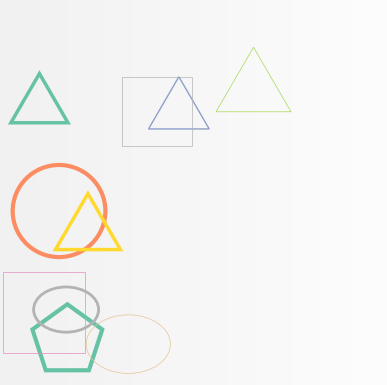[{"shape": "pentagon", "thickness": 3, "radius": 0.47, "center": [0.174, 0.115]}, {"shape": "triangle", "thickness": 2.5, "radius": 0.43, "center": [0.102, 0.724]}, {"shape": "circle", "thickness": 3, "radius": 0.6, "center": [0.152, 0.452]}, {"shape": "triangle", "thickness": 1, "radius": 0.45, "center": [0.462, 0.71]}, {"shape": "square", "thickness": 0.5, "radius": 0.53, "center": [0.113, 0.188]}, {"shape": "triangle", "thickness": 0.5, "radius": 0.56, "center": [0.654, 0.766]}, {"shape": "triangle", "thickness": 2.5, "radius": 0.48, "center": [0.227, 0.4]}, {"shape": "oval", "thickness": 0.5, "radius": 0.54, "center": [0.331, 0.106]}, {"shape": "oval", "thickness": 2, "radius": 0.42, "center": [0.171, 0.196]}, {"shape": "square", "thickness": 0.5, "radius": 0.45, "center": [0.405, 0.71]}]